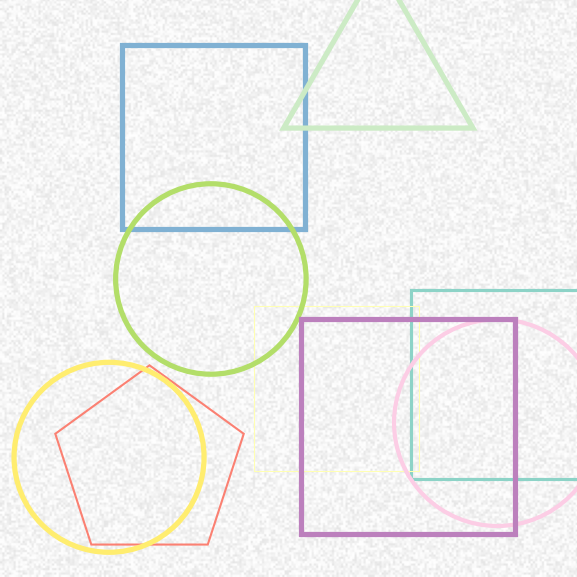[{"shape": "square", "thickness": 1.5, "radius": 0.82, "center": [0.876, 0.333]}, {"shape": "square", "thickness": 0.5, "radius": 0.71, "center": [0.582, 0.326]}, {"shape": "pentagon", "thickness": 1, "radius": 0.86, "center": [0.259, 0.195]}, {"shape": "square", "thickness": 2.5, "radius": 0.79, "center": [0.37, 0.762]}, {"shape": "circle", "thickness": 2.5, "radius": 0.82, "center": [0.365, 0.516]}, {"shape": "circle", "thickness": 2, "radius": 0.89, "center": [0.861, 0.267]}, {"shape": "square", "thickness": 2.5, "radius": 0.93, "center": [0.707, 0.26]}, {"shape": "triangle", "thickness": 2.5, "radius": 0.95, "center": [0.655, 0.872]}, {"shape": "circle", "thickness": 2.5, "radius": 0.82, "center": [0.189, 0.207]}]